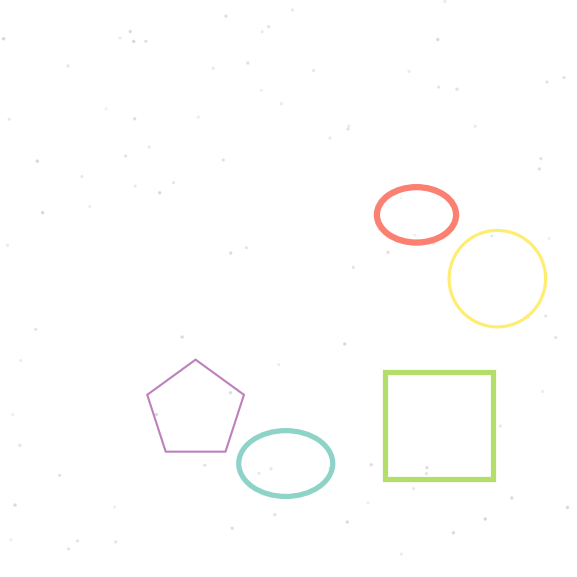[{"shape": "oval", "thickness": 2.5, "radius": 0.41, "center": [0.495, 0.196]}, {"shape": "oval", "thickness": 3, "radius": 0.34, "center": [0.721, 0.627]}, {"shape": "square", "thickness": 2.5, "radius": 0.47, "center": [0.76, 0.262]}, {"shape": "pentagon", "thickness": 1, "radius": 0.44, "center": [0.339, 0.288]}, {"shape": "circle", "thickness": 1.5, "radius": 0.42, "center": [0.861, 0.517]}]